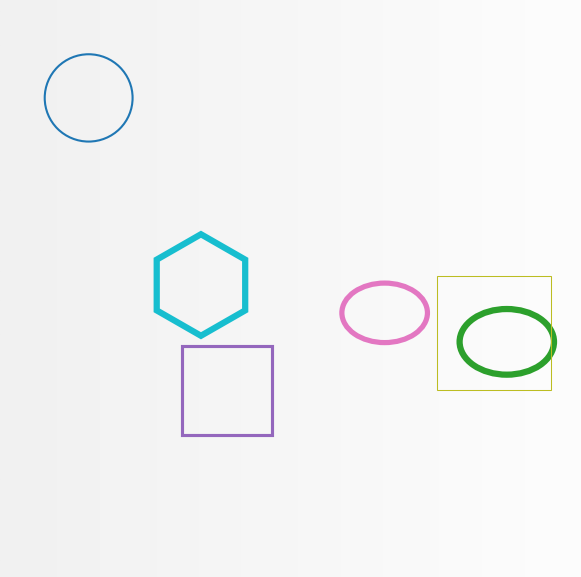[{"shape": "circle", "thickness": 1, "radius": 0.38, "center": [0.153, 0.83]}, {"shape": "oval", "thickness": 3, "radius": 0.41, "center": [0.872, 0.407]}, {"shape": "square", "thickness": 1.5, "radius": 0.38, "center": [0.391, 0.323]}, {"shape": "oval", "thickness": 2.5, "radius": 0.37, "center": [0.662, 0.457]}, {"shape": "square", "thickness": 0.5, "radius": 0.49, "center": [0.85, 0.423]}, {"shape": "hexagon", "thickness": 3, "radius": 0.44, "center": [0.346, 0.506]}]